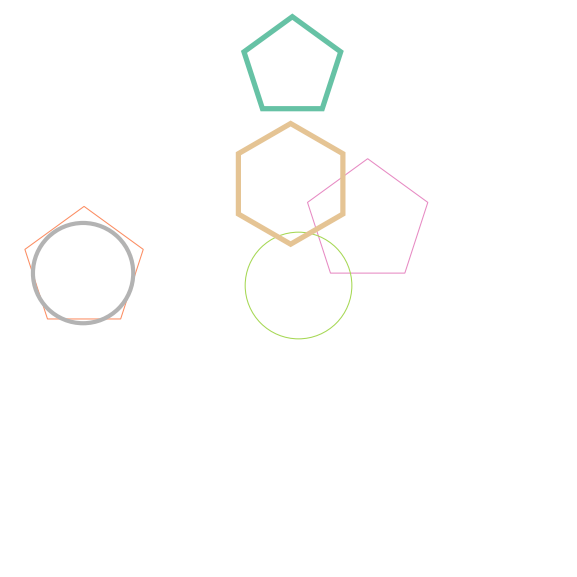[{"shape": "pentagon", "thickness": 2.5, "radius": 0.44, "center": [0.506, 0.882]}, {"shape": "pentagon", "thickness": 0.5, "radius": 0.54, "center": [0.146, 0.534]}, {"shape": "pentagon", "thickness": 0.5, "radius": 0.55, "center": [0.637, 0.615]}, {"shape": "circle", "thickness": 0.5, "radius": 0.46, "center": [0.517, 0.505]}, {"shape": "hexagon", "thickness": 2.5, "radius": 0.52, "center": [0.503, 0.681]}, {"shape": "circle", "thickness": 2, "radius": 0.43, "center": [0.144, 0.526]}]